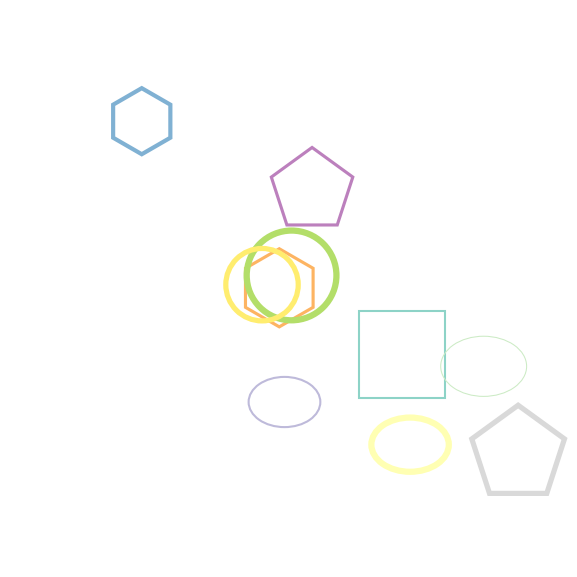[{"shape": "square", "thickness": 1, "radius": 0.38, "center": [0.696, 0.385]}, {"shape": "oval", "thickness": 3, "radius": 0.34, "center": [0.71, 0.229]}, {"shape": "oval", "thickness": 1, "radius": 0.31, "center": [0.493, 0.303]}, {"shape": "hexagon", "thickness": 2, "radius": 0.29, "center": [0.245, 0.789]}, {"shape": "hexagon", "thickness": 1.5, "radius": 0.34, "center": [0.484, 0.501]}, {"shape": "circle", "thickness": 3, "radius": 0.39, "center": [0.505, 0.522]}, {"shape": "pentagon", "thickness": 2.5, "radius": 0.42, "center": [0.897, 0.213]}, {"shape": "pentagon", "thickness": 1.5, "radius": 0.37, "center": [0.54, 0.67]}, {"shape": "oval", "thickness": 0.5, "radius": 0.37, "center": [0.838, 0.365]}, {"shape": "circle", "thickness": 2.5, "radius": 0.31, "center": [0.454, 0.506]}]